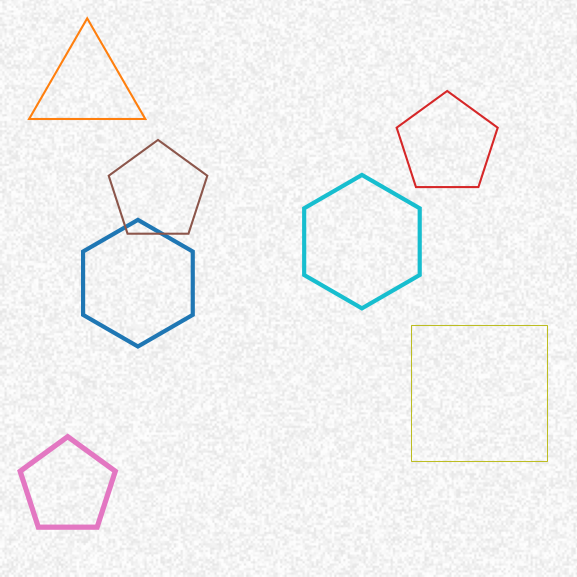[{"shape": "hexagon", "thickness": 2, "radius": 0.55, "center": [0.239, 0.509]}, {"shape": "triangle", "thickness": 1, "radius": 0.58, "center": [0.151, 0.851]}, {"shape": "pentagon", "thickness": 1, "radius": 0.46, "center": [0.774, 0.75]}, {"shape": "pentagon", "thickness": 1, "radius": 0.45, "center": [0.274, 0.667]}, {"shape": "pentagon", "thickness": 2.5, "radius": 0.43, "center": [0.117, 0.156]}, {"shape": "square", "thickness": 0.5, "radius": 0.59, "center": [0.829, 0.319]}, {"shape": "hexagon", "thickness": 2, "radius": 0.58, "center": [0.627, 0.581]}]